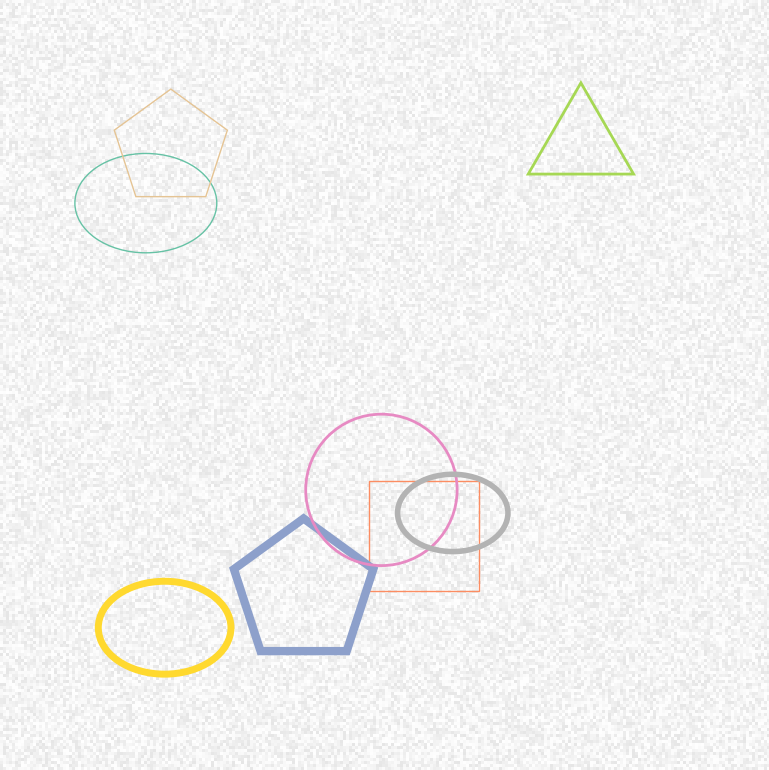[{"shape": "oval", "thickness": 0.5, "radius": 0.46, "center": [0.189, 0.736]}, {"shape": "square", "thickness": 0.5, "radius": 0.36, "center": [0.551, 0.304]}, {"shape": "pentagon", "thickness": 3, "radius": 0.48, "center": [0.394, 0.231]}, {"shape": "circle", "thickness": 1, "radius": 0.49, "center": [0.495, 0.364]}, {"shape": "triangle", "thickness": 1, "radius": 0.39, "center": [0.754, 0.813]}, {"shape": "oval", "thickness": 2.5, "radius": 0.43, "center": [0.214, 0.185]}, {"shape": "pentagon", "thickness": 0.5, "radius": 0.39, "center": [0.222, 0.807]}, {"shape": "oval", "thickness": 2, "radius": 0.36, "center": [0.588, 0.334]}]